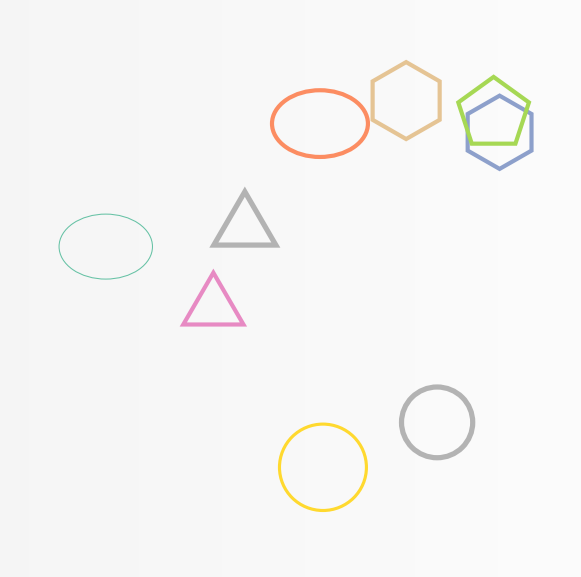[{"shape": "oval", "thickness": 0.5, "radius": 0.4, "center": [0.182, 0.572]}, {"shape": "oval", "thickness": 2, "radius": 0.41, "center": [0.55, 0.785]}, {"shape": "hexagon", "thickness": 2, "radius": 0.32, "center": [0.86, 0.77]}, {"shape": "triangle", "thickness": 2, "radius": 0.3, "center": [0.367, 0.467]}, {"shape": "pentagon", "thickness": 2, "radius": 0.32, "center": [0.849, 0.802]}, {"shape": "circle", "thickness": 1.5, "radius": 0.37, "center": [0.556, 0.19]}, {"shape": "hexagon", "thickness": 2, "radius": 0.33, "center": [0.699, 0.825]}, {"shape": "triangle", "thickness": 2.5, "radius": 0.31, "center": [0.421, 0.606]}, {"shape": "circle", "thickness": 2.5, "radius": 0.31, "center": [0.752, 0.268]}]